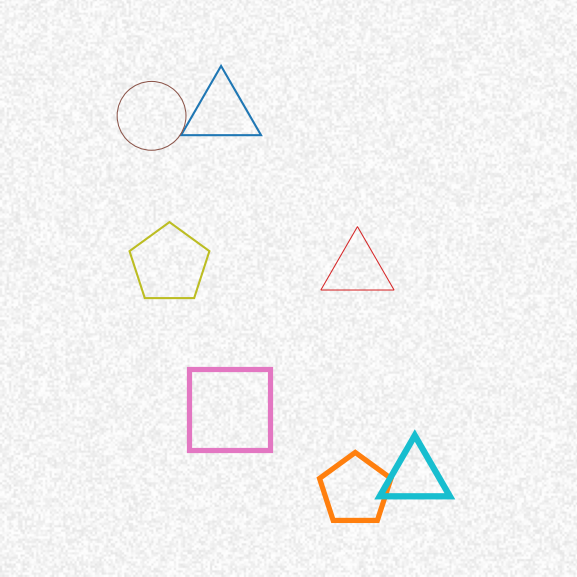[{"shape": "triangle", "thickness": 1, "radius": 0.4, "center": [0.383, 0.805]}, {"shape": "pentagon", "thickness": 2.5, "radius": 0.33, "center": [0.615, 0.151]}, {"shape": "triangle", "thickness": 0.5, "radius": 0.37, "center": [0.619, 0.534]}, {"shape": "circle", "thickness": 0.5, "radius": 0.3, "center": [0.262, 0.799]}, {"shape": "square", "thickness": 2.5, "radius": 0.35, "center": [0.397, 0.29]}, {"shape": "pentagon", "thickness": 1, "radius": 0.36, "center": [0.293, 0.542]}, {"shape": "triangle", "thickness": 3, "radius": 0.35, "center": [0.718, 0.175]}]